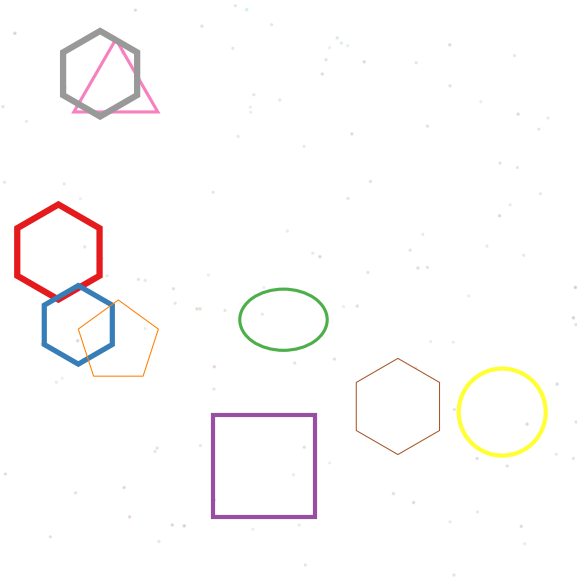[{"shape": "hexagon", "thickness": 3, "radius": 0.41, "center": [0.101, 0.563]}, {"shape": "hexagon", "thickness": 2.5, "radius": 0.34, "center": [0.136, 0.437]}, {"shape": "oval", "thickness": 1.5, "radius": 0.38, "center": [0.491, 0.445]}, {"shape": "square", "thickness": 2, "radius": 0.44, "center": [0.457, 0.193]}, {"shape": "pentagon", "thickness": 0.5, "radius": 0.36, "center": [0.205, 0.407]}, {"shape": "circle", "thickness": 2, "radius": 0.38, "center": [0.87, 0.286]}, {"shape": "hexagon", "thickness": 0.5, "radius": 0.42, "center": [0.689, 0.295]}, {"shape": "triangle", "thickness": 1.5, "radius": 0.42, "center": [0.201, 0.847]}, {"shape": "hexagon", "thickness": 3, "radius": 0.37, "center": [0.173, 0.871]}]